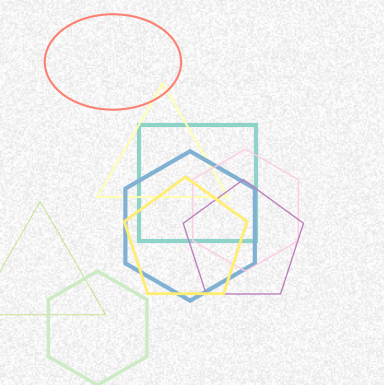[{"shape": "square", "thickness": 3, "radius": 0.75, "center": [0.513, 0.524]}, {"shape": "triangle", "thickness": 1.5, "radius": 0.98, "center": [0.423, 0.586]}, {"shape": "oval", "thickness": 1.5, "radius": 0.89, "center": [0.293, 0.839]}, {"shape": "hexagon", "thickness": 3, "radius": 0.97, "center": [0.494, 0.413]}, {"shape": "triangle", "thickness": 0.5, "radius": 0.98, "center": [0.104, 0.28]}, {"shape": "hexagon", "thickness": 1, "radius": 0.79, "center": [0.638, 0.454]}, {"shape": "pentagon", "thickness": 1, "radius": 0.82, "center": [0.632, 0.369]}, {"shape": "hexagon", "thickness": 2.5, "radius": 0.74, "center": [0.254, 0.148]}, {"shape": "pentagon", "thickness": 2, "radius": 0.84, "center": [0.482, 0.373]}]